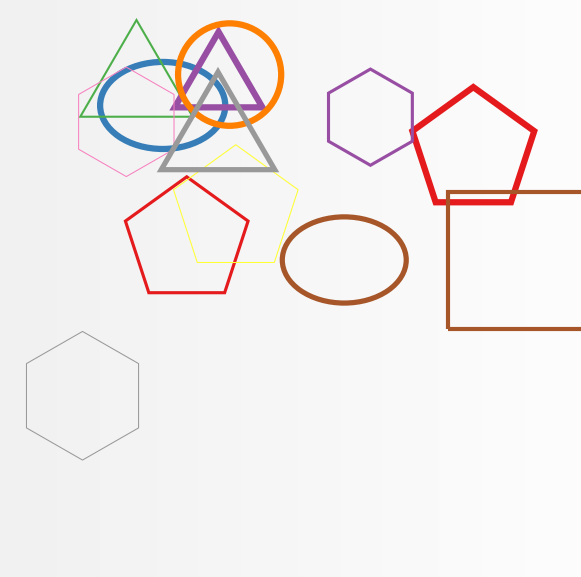[{"shape": "pentagon", "thickness": 1.5, "radius": 0.55, "center": [0.321, 0.582]}, {"shape": "pentagon", "thickness": 3, "radius": 0.55, "center": [0.814, 0.738]}, {"shape": "oval", "thickness": 3, "radius": 0.54, "center": [0.28, 0.817]}, {"shape": "triangle", "thickness": 1, "radius": 0.56, "center": [0.235, 0.853]}, {"shape": "triangle", "thickness": 3, "radius": 0.44, "center": [0.376, 0.857]}, {"shape": "hexagon", "thickness": 1.5, "radius": 0.42, "center": [0.637, 0.796]}, {"shape": "circle", "thickness": 3, "radius": 0.44, "center": [0.395, 0.87]}, {"shape": "pentagon", "thickness": 0.5, "radius": 0.56, "center": [0.406, 0.636]}, {"shape": "square", "thickness": 2, "radius": 0.6, "center": [0.89, 0.548]}, {"shape": "oval", "thickness": 2.5, "radius": 0.53, "center": [0.592, 0.549]}, {"shape": "hexagon", "thickness": 0.5, "radius": 0.47, "center": [0.217, 0.788]}, {"shape": "triangle", "thickness": 2.5, "radius": 0.56, "center": [0.375, 0.762]}, {"shape": "hexagon", "thickness": 0.5, "radius": 0.56, "center": [0.142, 0.314]}]